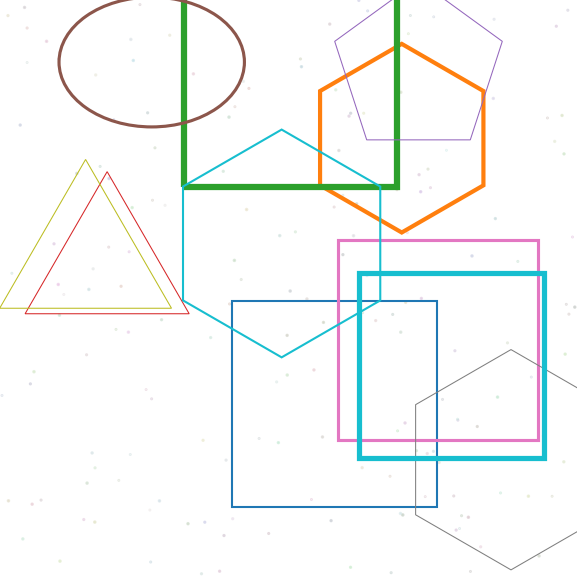[{"shape": "square", "thickness": 1, "radius": 0.89, "center": [0.579, 0.299]}, {"shape": "hexagon", "thickness": 2, "radius": 0.82, "center": [0.696, 0.76]}, {"shape": "square", "thickness": 3, "radius": 0.92, "center": [0.503, 0.859]}, {"shape": "triangle", "thickness": 0.5, "radius": 0.82, "center": [0.186, 0.538]}, {"shape": "pentagon", "thickness": 0.5, "radius": 0.76, "center": [0.725, 0.88]}, {"shape": "oval", "thickness": 1.5, "radius": 0.8, "center": [0.263, 0.892]}, {"shape": "square", "thickness": 1.5, "radius": 0.87, "center": [0.759, 0.41]}, {"shape": "hexagon", "thickness": 0.5, "radius": 0.95, "center": [0.885, 0.203]}, {"shape": "triangle", "thickness": 0.5, "radius": 0.86, "center": [0.148, 0.551]}, {"shape": "hexagon", "thickness": 1, "radius": 0.99, "center": [0.488, 0.578]}, {"shape": "square", "thickness": 2.5, "radius": 0.8, "center": [0.781, 0.367]}]